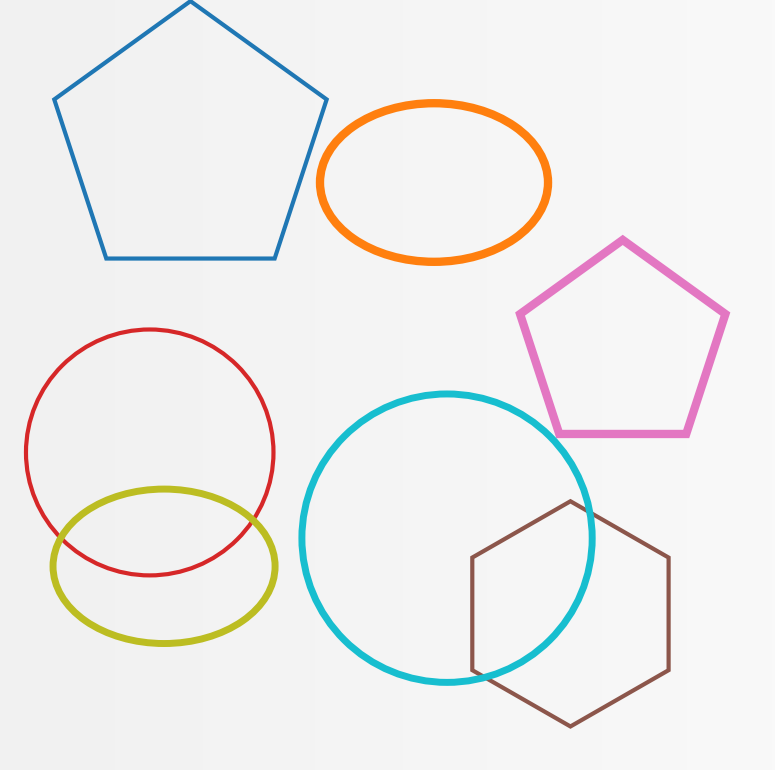[{"shape": "pentagon", "thickness": 1.5, "radius": 0.92, "center": [0.246, 0.814]}, {"shape": "oval", "thickness": 3, "radius": 0.74, "center": [0.56, 0.763]}, {"shape": "circle", "thickness": 1.5, "radius": 0.8, "center": [0.193, 0.412]}, {"shape": "hexagon", "thickness": 1.5, "radius": 0.73, "center": [0.736, 0.203]}, {"shape": "pentagon", "thickness": 3, "radius": 0.7, "center": [0.804, 0.549]}, {"shape": "oval", "thickness": 2.5, "radius": 0.72, "center": [0.212, 0.265]}, {"shape": "circle", "thickness": 2.5, "radius": 0.94, "center": [0.577, 0.301]}]